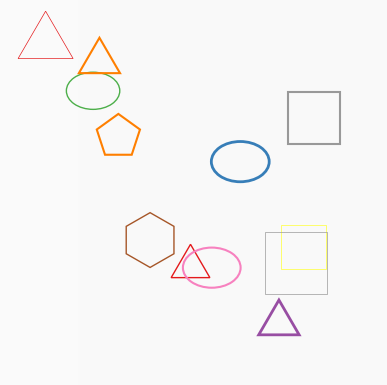[{"shape": "triangle", "thickness": 0.5, "radius": 0.41, "center": [0.118, 0.889]}, {"shape": "triangle", "thickness": 1, "radius": 0.29, "center": [0.492, 0.308]}, {"shape": "oval", "thickness": 2, "radius": 0.37, "center": [0.62, 0.58]}, {"shape": "oval", "thickness": 1, "radius": 0.34, "center": [0.24, 0.764]}, {"shape": "triangle", "thickness": 2, "radius": 0.3, "center": [0.72, 0.16]}, {"shape": "triangle", "thickness": 1.5, "radius": 0.31, "center": [0.257, 0.841]}, {"shape": "pentagon", "thickness": 1.5, "radius": 0.29, "center": [0.305, 0.645]}, {"shape": "square", "thickness": 0.5, "radius": 0.29, "center": [0.784, 0.358]}, {"shape": "hexagon", "thickness": 1, "radius": 0.36, "center": [0.387, 0.376]}, {"shape": "oval", "thickness": 1.5, "radius": 0.37, "center": [0.546, 0.305]}, {"shape": "square", "thickness": 0.5, "radius": 0.4, "center": [0.765, 0.317]}, {"shape": "square", "thickness": 1.5, "radius": 0.34, "center": [0.81, 0.694]}]